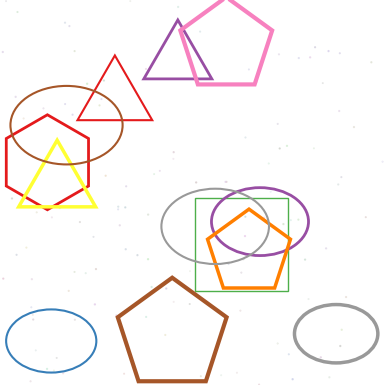[{"shape": "hexagon", "thickness": 2, "radius": 0.62, "center": [0.123, 0.579]}, {"shape": "triangle", "thickness": 1.5, "radius": 0.56, "center": [0.298, 0.744]}, {"shape": "oval", "thickness": 1.5, "radius": 0.59, "center": [0.133, 0.114]}, {"shape": "square", "thickness": 1, "radius": 0.61, "center": [0.627, 0.365]}, {"shape": "oval", "thickness": 2, "radius": 0.63, "center": [0.675, 0.424]}, {"shape": "triangle", "thickness": 2, "radius": 0.51, "center": [0.462, 0.846]}, {"shape": "pentagon", "thickness": 2.5, "radius": 0.57, "center": [0.647, 0.344]}, {"shape": "triangle", "thickness": 2.5, "radius": 0.58, "center": [0.148, 0.52]}, {"shape": "oval", "thickness": 1.5, "radius": 0.73, "center": [0.173, 0.675]}, {"shape": "pentagon", "thickness": 3, "radius": 0.74, "center": [0.447, 0.13]}, {"shape": "pentagon", "thickness": 3, "radius": 0.63, "center": [0.588, 0.882]}, {"shape": "oval", "thickness": 1.5, "radius": 0.7, "center": [0.559, 0.412]}, {"shape": "oval", "thickness": 2.5, "radius": 0.54, "center": [0.873, 0.133]}]